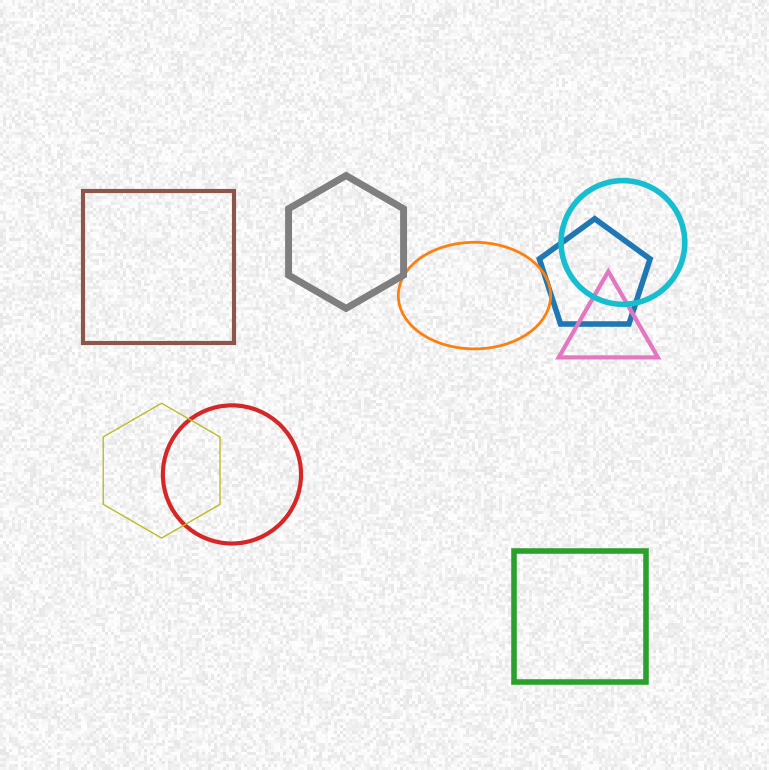[{"shape": "pentagon", "thickness": 2, "radius": 0.38, "center": [0.772, 0.64]}, {"shape": "oval", "thickness": 1, "radius": 0.49, "center": [0.616, 0.616]}, {"shape": "square", "thickness": 2, "radius": 0.43, "center": [0.753, 0.199]}, {"shape": "circle", "thickness": 1.5, "radius": 0.45, "center": [0.301, 0.384]}, {"shape": "square", "thickness": 1.5, "radius": 0.49, "center": [0.206, 0.653]}, {"shape": "triangle", "thickness": 1.5, "radius": 0.37, "center": [0.79, 0.573]}, {"shape": "hexagon", "thickness": 2.5, "radius": 0.43, "center": [0.449, 0.686]}, {"shape": "hexagon", "thickness": 0.5, "radius": 0.44, "center": [0.21, 0.389]}, {"shape": "circle", "thickness": 2, "radius": 0.4, "center": [0.809, 0.685]}]